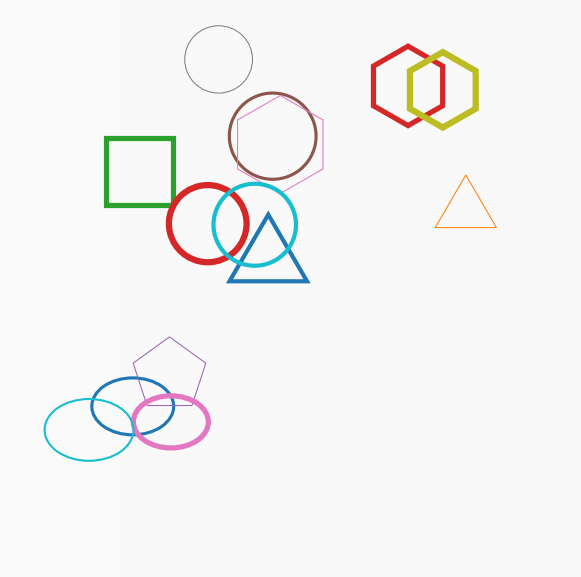[{"shape": "triangle", "thickness": 2, "radius": 0.39, "center": [0.462, 0.551]}, {"shape": "oval", "thickness": 1.5, "radius": 0.35, "center": [0.228, 0.295]}, {"shape": "triangle", "thickness": 0.5, "radius": 0.3, "center": [0.801, 0.635]}, {"shape": "square", "thickness": 2.5, "radius": 0.29, "center": [0.24, 0.703]}, {"shape": "hexagon", "thickness": 2.5, "radius": 0.34, "center": [0.702, 0.85]}, {"shape": "circle", "thickness": 3, "radius": 0.33, "center": [0.357, 0.612]}, {"shape": "pentagon", "thickness": 0.5, "radius": 0.33, "center": [0.292, 0.35]}, {"shape": "circle", "thickness": 1.5, "radius": 0.37, "center": [0.469, 0.763]}, {"shape": "hexagon", "thickness": 0.5, "radius": 0.42, "center": [0.482, 0.749]}, {"shape": "oval", "thickness": 2.5, "radius": 0.32, "center": [0.294, 0.269]}, {"shape": "circle", "thickness": 0.5, "radius": 0.29, "center": [0.376, 0.896]}, {"shape": "hexagon", "thickness": 3, "radius": 0.33, "center": [0.762, 0.844]}, {"shape": "circle", "thickness": 2, "radius": 0.35, "center": [0.438, 0.61]}, {"shape": "oval", "thickness": 1, "radius": 0.38, "center": [0.153, 0.255]}]